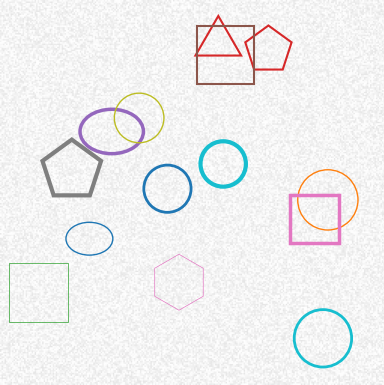[{"shape": "circle", "thickness": 2, "radius": 0.31, "center": [0.435, 0.51]}, {"shape": "oval", "thickness": 1, "radius": 0.3, "center": [0.232, 0.38]}, {"shape": "circle", "thickness": 1, "radius": 0.39, "center": [0.852, 0.481]}, {"shape": "square", "thickness": 0.5, "radius": 0.38, "center": [0.1, 0.241]}, {"shape": "triangle", "thickness": 1.5, "radius": 0.34, "center": [0.567, 0.89]}, {"shape": "pentagon", "thickness": 1.5, "radius": 0.32, "center": [0.697, 0.87]}, {"shape": "oval", "thickness": 2.5, "radius": 0.41, "center": [0.29, 0.659]}, {"shape": "square", "thickness": 1.5, "radius": 0.37, "center": [0.586, 0.857]}, {"shape": "hexagon", "thickness": 0.5, "radius": 0.36, "center": [0.465, 0.267]}, {"shape": "square", "thickness": 2.5, "radius": 0.31, "center": [0.817, 0.431]}, {"shape": "pentagon", "thickness": 3, "radius": 0.4, "center": [0.186, 0.557]}, {"shape": "circle", "thickness": 1, "radius": 0.32, "center": [0.361, 0.694]}, {"shape": "circle", "thickness": 2, "radius": 0.37, "center": [0.839, 0.121]}, {"shape": "circle", "thickness": 3, "radius": 0.29, "center": [0.58, 0.574]}]